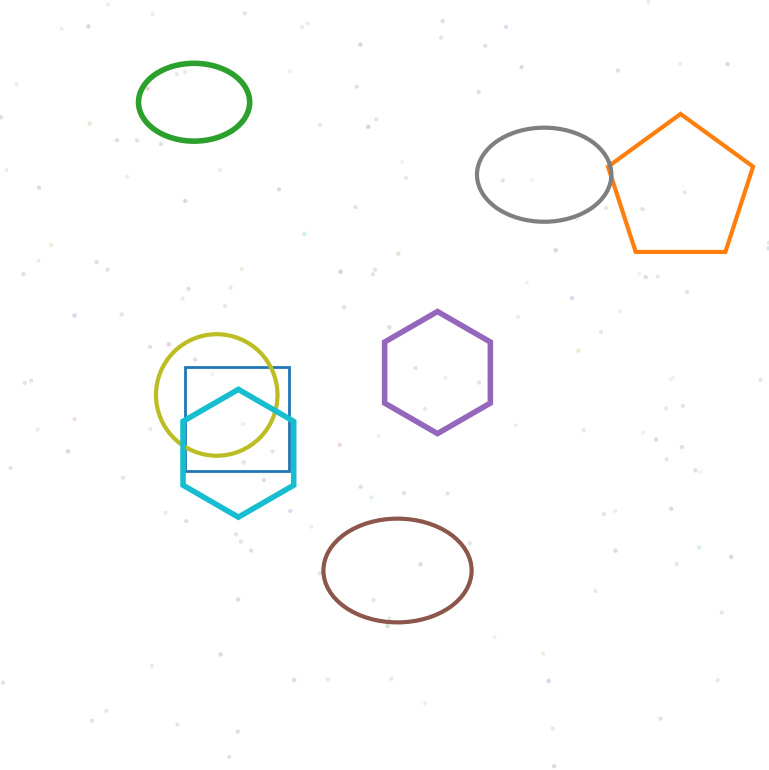[{"shape": "square", "thickness": 1, "radius": 0.34, "center": [0.308, 0.456]}, {"shape": "pentagon", "thickness": 1.5, "radius": 0.5, "center": [0.884, 0.753]}, {"shape": "oval", "thickness": 2, "radius": 0.36, "center": [0.252, 0.867]}, {"shape": "hexagon", "thickness": 2, "radius": 0.4, "center": [0.568, 0.516]}, {"shape": "oval", "thickness": 1.5, "radius": 0.48, "center": [0.516, 0.259]}, {"shape": "oval", "thickness": 1.5, "radius": 0.44, "center": [0.707, 0.773]}, {"shape": "circle", "thickness": 1.5, "radius": 0.39, "center": [0.281, 0.487]}, {"shape": "hexagon", "thickness": 2, "radius": 0.41, "center": [0.31, 0.411]}]